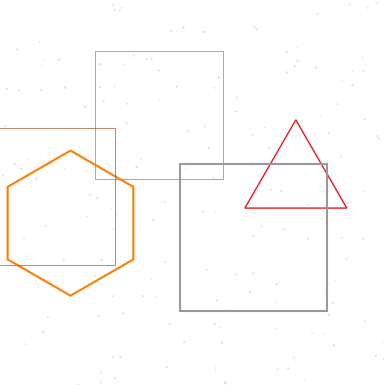[{"shape": "triangle", "thickness": 1, "radius": 0.76, "center": [0.768, 0.536]}, {"shape": "square", "thickness": 0.5, "radius": 0.83, "center": [0.414, 0.702]}, {"shape": "hexagon", "thickness": 1.5, "radius": 0.94, "center": [0.183, 0.42]}, {"shape": "square", "thickness": 0.5, "radius": 0.89, "center": [0.119, 0.489]}, {"shape": "square", "thickness": 1.5, "radius": 0.95, "center": [0.659, 0.383]}]